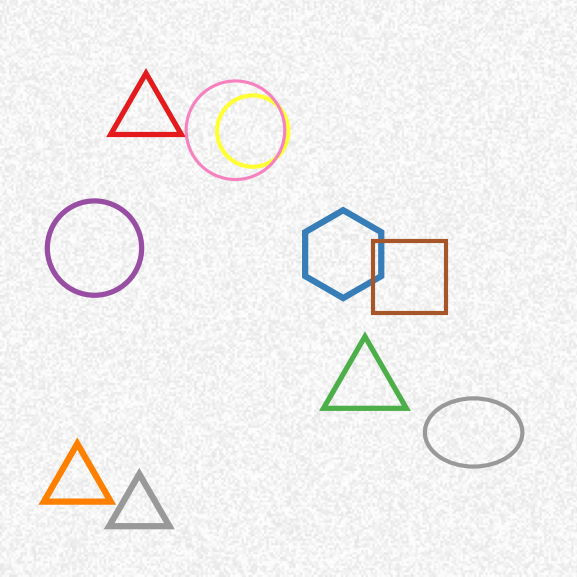[{"shape": "triangle", "thickness": 2.5, "radius": 0.35, "center": [0.253, 0.802]}, {"shape": "hexagon", "thickness": 3, "radius": 0.38, "center": [0.594, 0.559]}, {"shape": "triangle", "thickness": 2.5, "radius": 0.41, "center": [0.632, 0.334]}, {"shape": "circle", "thickness": 2.5, "radius": 0.41, "center": [0.164, 0.57]}, {"shape": "triangle", "thickness": 3, "radius": 0.33, "center": [0.134, 0.164]}, {"shape": "circle", "thickness": 2, "radius": 0.31, "center": [0.438, 0.772]}, {"shape": "square", "thickness": 2, "radius": 0.31, "center": [0.709, 0.519]}, {"shape": "circle", "thickness": 1.5, "radius": 0.43, "center": [0.408, 0.774]}, {"shape": "triangle", "thickness": 3, "radius": 0.3, "center": [0.241, 0.118]}, {"shape": "oval", "thickness": 2, "radius": 0.42, "center": [0.82, 0.25]}]